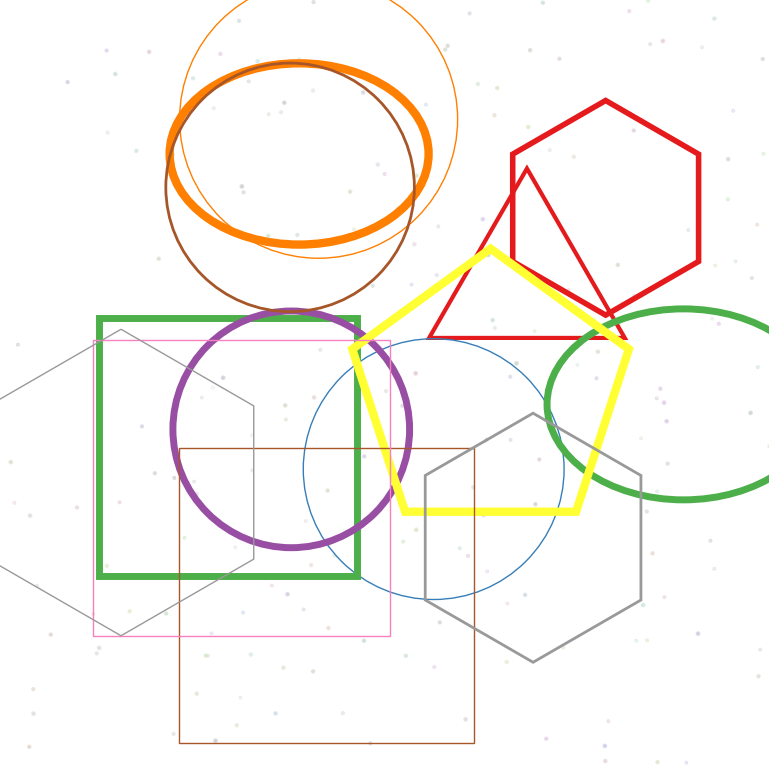[{"shape": "hexagon", "thickness": 2, "radius": 0.7, "center": [0.787, 0.73]}, {"shape": "triangle", "thickness": 1.5, "radius": 0.73, "center": [0.684, 0.634]}, {"shape": "circle", "thickness": 0.5, "radius": 0.85, "center": [0.563, 0.391]}, {"shape": "oval", "thickness": 2.5, "radius": 0.89, "center": [0.888, 0.475]}, {"shape": "square", "thickness": 2.5, "radius": 0.84, "center": [0.296, 0.42]}, {"shape": "circle", "thickness": 2.5, "radius": 0.77, "center": [0.378, 0.442]}, {"shape": "circle", "thickness": 0.5, "radius": 0.9, "center": [0.414, 0.845]}, {"shape": "oval", "thickness": 3, "radius": 0.84, "center": [0.388, 0.8]}, {"shape": "pentagon", "thickness": 3, "radius": 0.94, "center": [0.637, 0.488]}, {"shape": "circle", "thickness": 1, "radius": 0.81, "center": [0.377, 0.757]}, {"shape": "square", "thickness": 0.5, "radius": 0.96, "center": [0.424, 0.227]}, {"shape": "square", "thickness": 0.5, "radius": 0.96, "center": [0.314, 0.366]}, {"shape": "hexagon", "thickness": 1, "radius": 0.81, "center": [0.692, 0.302]}, {"shape": "hexagon", "thickness": 0.5, "radius": 1.0, "center": [0.157, 0.373]}]